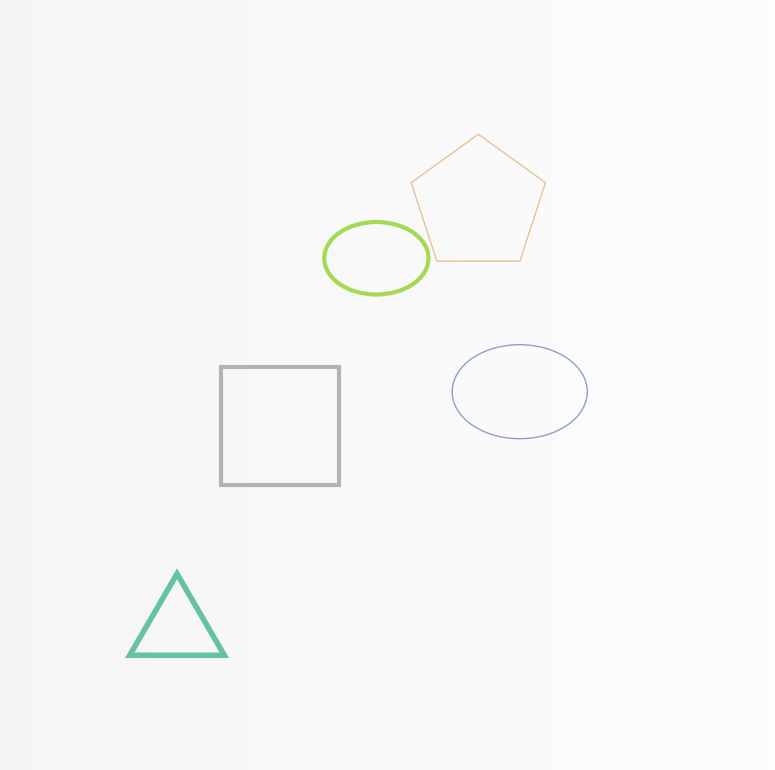[{"shape": "triangle", "thickness": 2, "radius": 0.35, "center": [0.228, 0.184]}, {"shape": "oval", "thickness": 0.5, "radius": 0.44, "center": [0.671, 0.491]}, {"shape": "oval", "thickness": 1.5, "radius": 0.34, "center": [0.486, 0.665]}, {"shape": "pentagon", "thickness": 0.5, "radius": 0.46, "center": [0.617, 0.735]}, {"shape": "square", "thickness": 1.5, "radius": 0.38, "center": [0.361, 0.447]}]